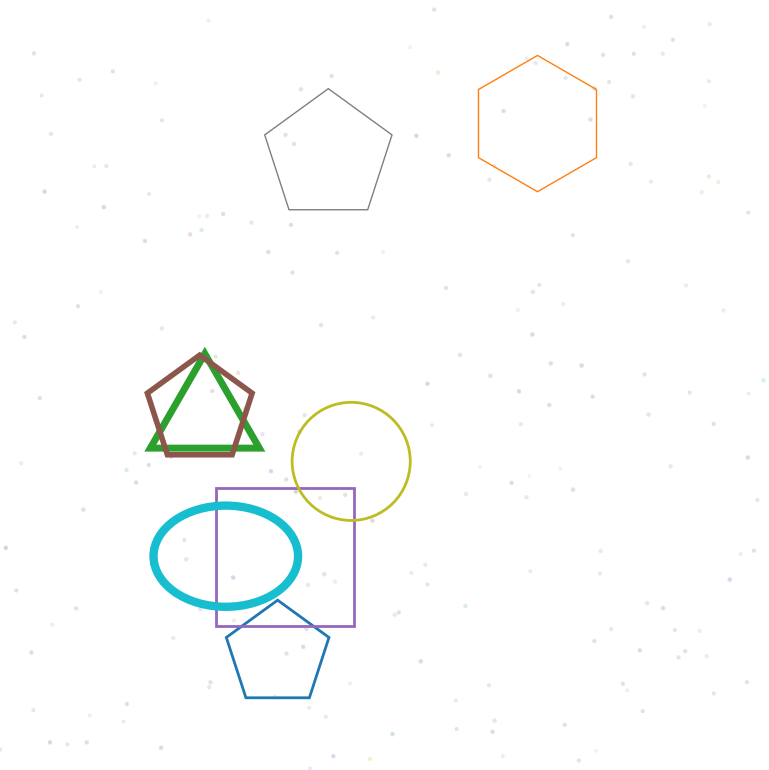[{"shape": "pentagon", "thickness": 1, "radius": 0.35, "center": [0.361, 0.15]}, {"shape": "hexagon", "thickness": 0.5, "radius": 0.44, "center": [0.698, 0.84]}, {"shape": "triangle", "thickness": 2.5, "radius": 0.41, "center": [0.266, 0.459]}, {"shape": "square", "thickness": 1, "radius": 0.45, "center": [0.37, 0.276]}, {"shape": "pentagon", "thickness": 2, "radius": 0.36, "center": [0.259, 0.467]}, {"shape": "pentagon", "thickness": 0.5, "radius": 0.43, "center": [0.426, 0.798]}, {"shape": "circle", "thickness": 1, "radius": 0.38, "center": [0.456, 0.401]}, {"shape": "oval", "thickness": 3, "radius": 0.47, "center": [0.293, 0.278]}]